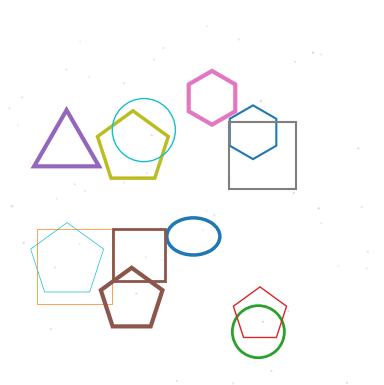[{"shape": "oval", "thickness": 2.5, "radius": 0.34, "center": [0.502, 0.386]}, {"shape": "hexagon", "thickness": 1.5, "radius": 0.35, "center": [0.657, 0.657]}, {"shape": "square", "thickness": 0.5, "radius": 0.49, "center": [0.194, 0.309]}, {"shape": "circle", "thickness": 2, "radius": 0.34, "center": [0.671, 0.138]}, {"shape": "pentagon", "thickness": 1, "radius": 0.36, "center": [0.675, 0.182]}, {"shape": "triangle", "thickness": 3, "radius": 0.49, "center": [0.173, 0.617]}, {"shape": "pentagon", "thickness": 3, "radius": 0.42, "center": [0.342, 0.22]}, {"shape": "square", "thickness": 2, "radius": 0.34, "center": [0.361, 0.338]}, {"shape": "hexagon", "thickness": 3, "radius": 0.35, "center": [0.551, 0.746]}, {"shape": "square", "thickness": 1.5, "radius": 0.43, "center": [0.682, 0.597]}, {"shape": "pentagon", "thickness": 2.5, "radius": 0.48, "center": [0.345, 0.616]}, {"shape": "circle", "thickness": 1, "radius": 0.41, "center": [0.374, 0.662]}, {"shape": "pentagon", "thickness": 0.5, "radius": 0.5, "center": [0.174, 0.322]}]